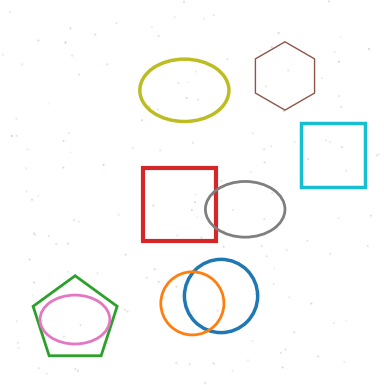[{"shape": "circle", "thickness": 2.5, "radius": 0.48, "center": [0.574, 0.231]}, {"shape": "circle", "thickness": 2, "radius": 0.41, "center": [0.5, 0.212]}, {"shape": "pentagon", "thickness": 2, "radius": 0.57, "center": [0.195, 0.169]}, {"shape": "square", "thickness": 3, "radius": 0.47, "center": [0.467, 0.468]}, {"shape": "hexagon", "thickness": 1, "radius": 0.44, "center": [0.74, 0.803]}, {"shape": "oval", "thickness": 2, "radius": 0.45, "center": [0.195, 0.17]}, {"shape": "oval", "thickness": 2, "radius": 0.52, "center": [0.637, 0.456]}, {"shape": "oval", "thickness": 2.5, "radius": 0.58, "center": [0.479, 0.765]}, {"shape": "square", "thickness": 2.5, "radius": 0.42, "center": [0.864, 0.598]}]